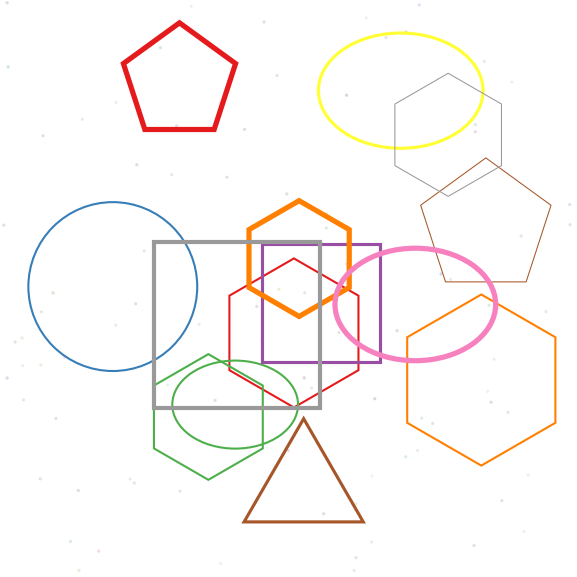[{"shape": "pentagon", "thickness": 2.5, "radius": 0.51, "center": [0.311, 0.857]}, {"shape": "hexagon", "thickness": 1, "radius": 0.65, "center": [0.509, 0.423]}, {"shape": "circle", "thickness": 1, "radius": 0.73, "center": [0.195, 0.503]}, {"shape": "oval", "thickness": 1, "radius": 0.54, "center": [0.407, 0.299]}, {"shape": "hexagon", "thickness": 1, "radius": 0.54, "center": [0.361, 0.277]}, {"shape": "square", "thickness": 1.5, "radius": 0.51, "center": [0.556, 0.474]}, {"shape": "hexagon", "thickness": 1, "radius": 0.74, "center": [0.833, 0.341]}, {"shape": "hexagon", "thickness": 2.5, "radius": 0.5, "center": [0.518, 0.551]}, {"shape": "oval", "thickness": 1.5, "radius": 0.71, "center": [0.694, 0.842]}, {"shape": "triangle", "thickness": 1.5, "radius": 0.6, "center": [0.526, 0.155]}, {"shape": "pentagon", "thickness": 0.5, "radius": 0.59, "center": [0.841, 0.607]}, {"shape": "oval", "thickness": 2.5, "radius": 0.7, "center": [0.719, 0.472]}, {"shape": "square", "thickness": 2, "radius": 0.72, "center": [0.411, 0.436]}, {"shape": "hexagon", "thickness": 0.5, "radius": 0.53, "center": [0.776, 0.766]}]